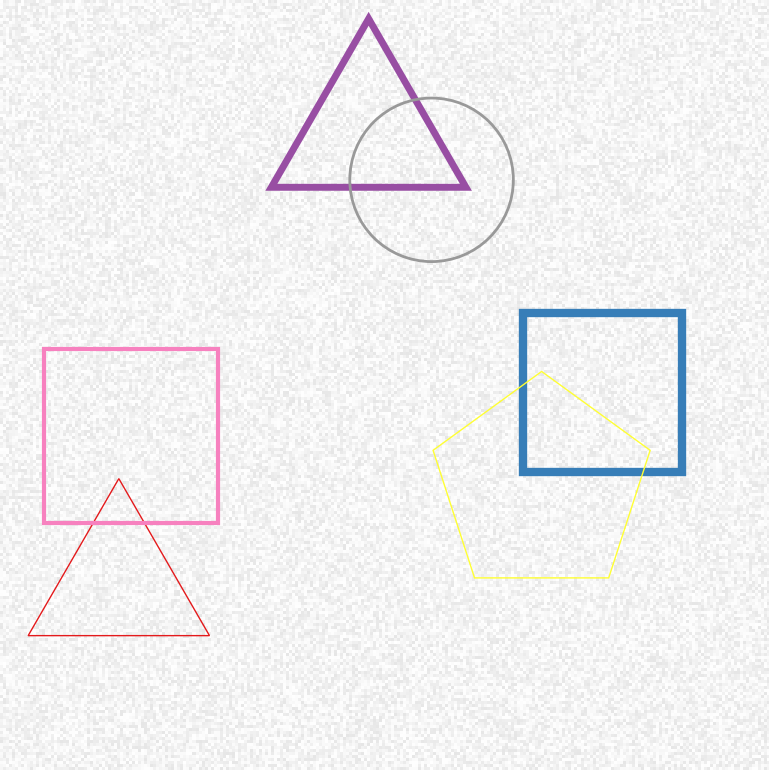[{"shape": "triangle", "thickness": 0.5, "radius": 0.68, "center": [0.154, 0.242]}, {"shape": "square", "thickness": 3, "radius": 0.52, "center": [0.782, 0.49]}, {"shape": "triangle", "thickness": 2.5, "radius": 0.73, "center": [0.479, 0.83]}, {"shape": "pentagon", "thickness": 0.5, "radius": 0.74, "center": [0.703, 0.369]}, {"shape": "square", "thickness": 1.5, "radius": 0.57, "center": [0.17, 0.433]}, {"shape": "circle", "thickness": 1, "radius": 0.53, "center": [0.56, 0.766]}]